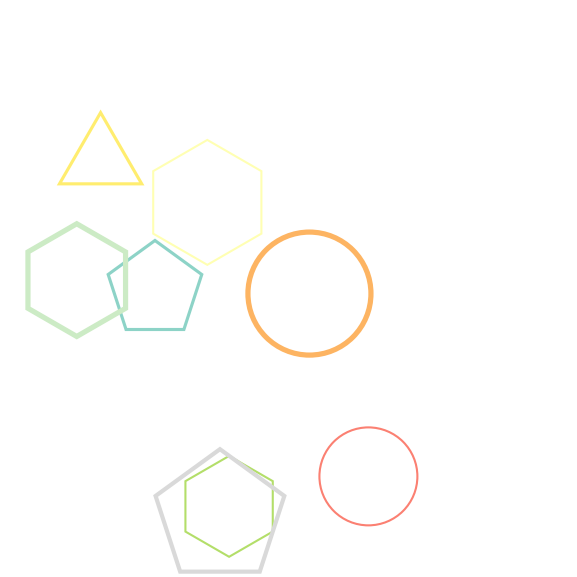[{"shape": "pentagon", "thickness": 1.5, "radius": 0.43, "center": [0.268, 0.497]}, {"shape": "hexagon", "thickness": 1, "radius": 0.54, "center": [0.359, 0.649]}, {"shape": "circle", "thickness": 1, "radius": 0.42, "center": [0.638, 0.174]}, {"shape": "circle", "thickness": 2.5, "radius": 0.53, "center": [0.536, 0.491]}, {"shape": "hexagon", "thickness": 1, "radius": 0.44, "center": [0.397, 0.122]}, {"shape": "pentagon", "thickness": 2, "radius": 0.59, "center": [0.381, 0.104]}, {"shape": "hexagon", "thickness": 2.5, "radius": 0.49, "center": [0.133, 0.514]}, {"shape": "triangle", "thickness": 1.5, "radius": 0.41, "center": [0.174, 0.722]}]